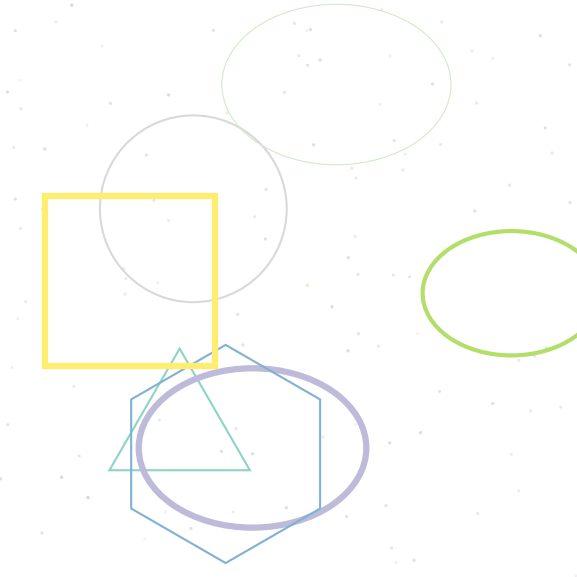[{"shape": "triangle", "thickness": 1, "radius": 0.7, "center": [0.311, 0.255]}, {"shape": "oval", "thickness": 3, "radius": 0.99, "center": [0.437, 0.223]}, {"shape": "hexagon", "thickness": 1, "radius": 0.94, "center": [0.391, 0.213]}, {"shape": "oval", "thickness": 2, "radius": 0.77, "center": [0.886, 0.491]}, {"shape": "circle", "thickness": 1, "radius": 0.81, "center": [0.335, 0.638]}, {"shape": "oval", "thickness": 0.5, "radius": 0.99, "center": [0.583, 0.853]}, {"shape": "square", "thickness": 3, "radius": 0.74, "center": [0.225, 0.512]}]